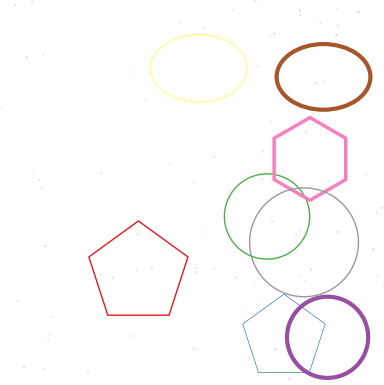[{"shape": "pentagon", "thickness": 1, "radius": 0.68, "center": [0.36, 0.291]}, {"shape": "pentagon", "thickness": 0.5, "radius": 0.56, "center": [0.738, 0.124]}, {"shape": "circle", "thickness": 1, "radius": 0.55, "center": [0.694, 0.438]}, {"shape": "circle", "thickness": 3, "radius": 0.53, "center": [0.851, 0.124]}, {"shape": "oval", "thickness": 0.5, "radius": 0.63, "center": [0.517, 0.823]}, {"shape": "oval", "thickness": 3, "radius": 0.61, "center": [0.84, 0.8]}, {"shape": "hexagon", "thickness": 2.5, "radius": 0.54, "center": [0.805, 0.587]}, {"shape": "circle", "thickness": 1, "radius": 0.71, "center": [0.79, 0.371]}]